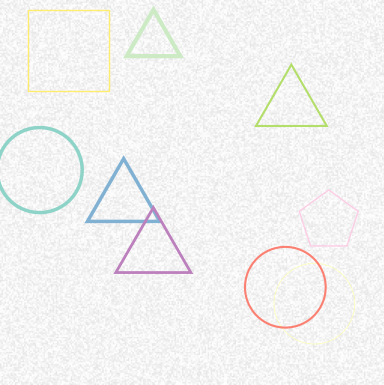[{"shape": "circle", "thickness": 2.5, "radius": 0.55, "center": [0.103, 0.558]}, {"shape": "circle", "thickness": 0.5, "radius": 0.52, "center": [0.817, 0.211]}, {"shape": "circle", "thickness": 1.5, "radius": 0.52, "center": [0.741, 0.254]}, {"shape": "triangle", "thickness": 2.5, "radius": 0.54, "center": [0.321, 0.479]}, {"shape": "triangle", "thickness": 1.5, "radius": 0.53, "center": [0.757, 0.726]}, {"shape": "pentagon", "thickness": 1, "radius": 0.4, "center": [0.854, 0.426]}, {"shape": "triangle", "thickness": 2, "radius": 0.56, "center": [0.398, 0.348]}, {"shape": "triangle", "thickness": 3, "radius": 0.4, "center": [0.399, 0.894]}, {"shape": "square", "thickness": 1, "radius": 0.53, "center": [0.178, 0.869]}]